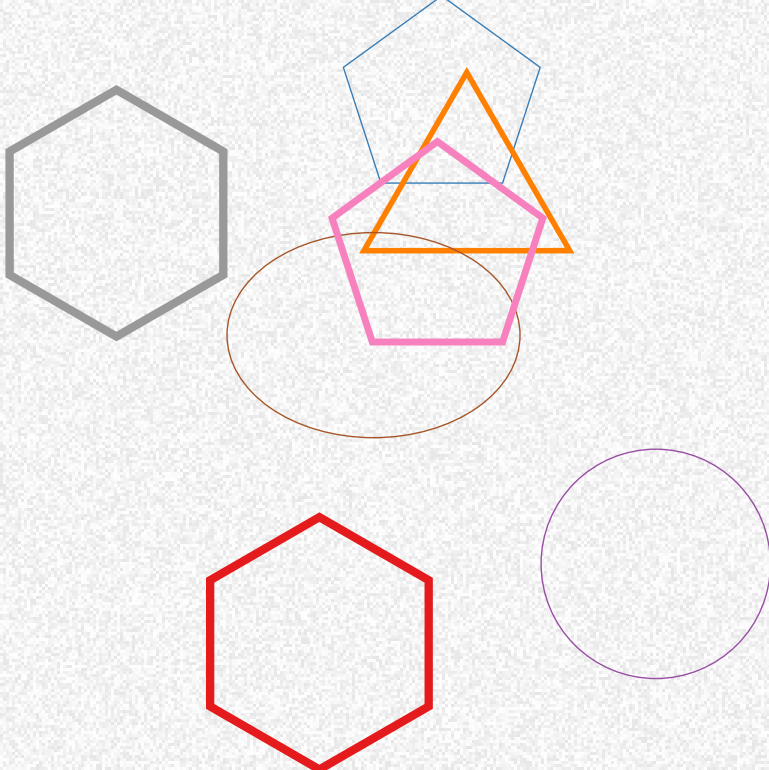[{"shape": "hexagon", "thickness": 3, "radius": 0.82, "center": [0.415, 0.165]}, {"shape": "pentagon", "thickness": 0.5, "radius": 0.67, "center": [0.574, 0.871]}, {"shape": "circle", "thickness": 0.5, "radius": 0.74, "center": [0.852, 0.268]}, {"shape": "triangle", "thickness": 2, "radius": 0.77, "center": [0.606, 0.752]}, {"shape": "oval", "thickness": 0.5, "radius": 0.95, "center": [0.485, 0.565]}, {"shape": "pentagon", "thickness": 2.5, "radius": 0.72, "center": [0.568, 0.672]}, {"shape": "hexagon", "thickness": 3, "radius": 0.8, "center": [0.151, 0.723]}]